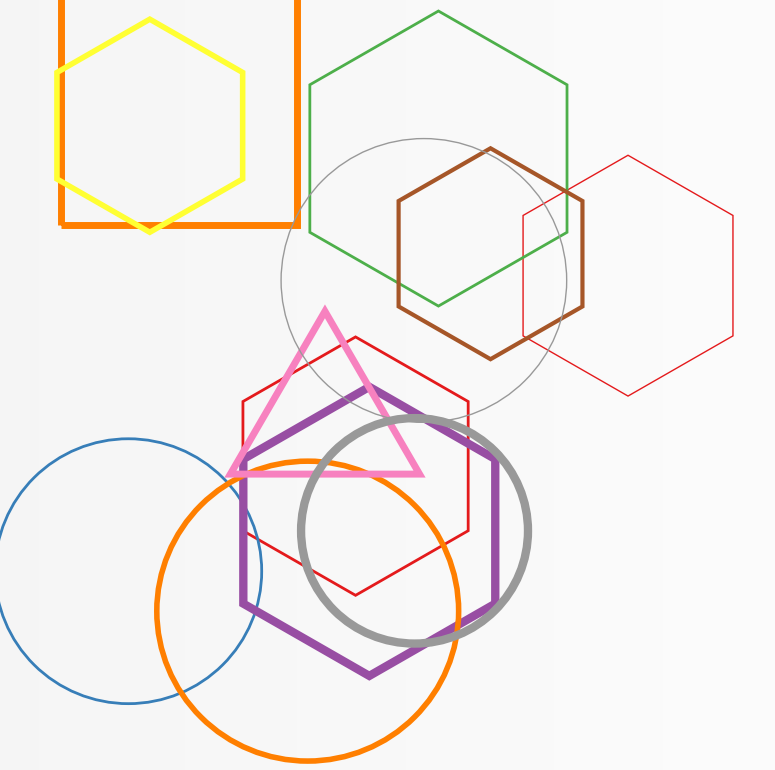[{"shape": "hexagon", "thickness": 1, "radius": 0.84, "center": [0.459, 0.395]}, {"shape": "hexagon", "thickness": 0.5, "radius": 0.78, "center": [0.81, 0.642]}, {"shape": "circle", "thickness": 1, "radius": 0.86, "center": [0.166, 0.258]}, {"shape": "hexagon", "thickness": 1, "radius": 0.96, "center": [0.566, 0.794]}, {"shape": "hexagon", "thickness": 3, "radius": 0.94, "center": [0.477, 0.31]}, {"shape": "circle", "thickness": 2, "radius": 0.97, "center": [0.397, 0.206]}, {"shape": "square", "thickness": 2.5, "radius": 0.76, "center": [0.231, 0.86]}, {"shape": "hexagon", "thickness": 2, "radius": 0.69, "center": [0.193, 0.837]}, {"shape": "hexagon", "thickness": 1.5, "radius": 0.68, "center": [0.633, 0.67]}, {"shape": "triangle", "thickness": 2.5, "radius": 0.7, "center": [0.419, 0.455]}, {"shape": "circle", "thickness": 3, "radius": 0.73, "center": [0.535, 0.311]}, {"shape": "circle", "thickness": 0.5, "radius": 0.92, "center": [0.547, 0.636]}]